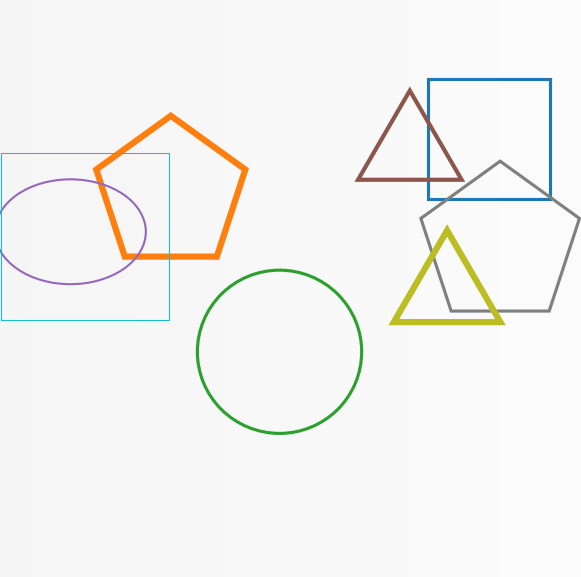[{"shape": "square", "thickness": 1.5, "radius": 0.52, "center": [0.841, 0.758]}, {"shape": "pentagon", "thickness": 3, "radius": 0.67, "center": [0.294, 0.664]}, {"shape": "circle", "thickness": 1.5, "radius": 0.71, "center": [0.481, 0.39]}, {"shape": "oval", "thickness": 1, "radius": 0.65, "center": [0.121, 0.598]}, {"shape": "triangle", "thickness": 2, "radius": 0.51, "center": [0.705, 0.739]}, {"shape": "pentagon", "thickness": 1.5, "radius": 0.72, "center": [0.86, 0.577]}, {"shape": "triangle", "thickness": 3, "radius": 0.53, "center": [0.769, 0.494]}, {"shape": "square", "thickness": 0.5, "radius": 0.72, "center": [0.147, 0.59]}]